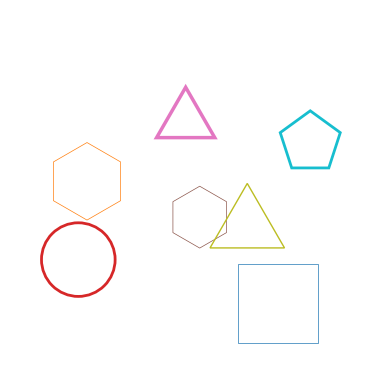[{"shape": "square", "thickness": 0.5, "radius": 0.52, "center": [0.722, 0.212]}, {"shape": "hexagon", "thickness": 0.5, "radius": 0.5, "center": [0.226, 0.529]}, {"shape": "circle", "thickness": 2, "radius": 0.48, "center": [0.203, 0.326]}, {"shape": "hexagon", "thickness": 0.5, "radius": 0.4, "center": [0.519, 0.436]}, {"shape": "triangle", "thickness": 2.5, "radius": 0.44, "center": [0.482, 0.686]}, {"shape": "triangle", "thickness": 1, "radius": 0.56, "center": [0.642, 0.412]}, {"shape": "pentagon", "thickness": 2, "radius": 0.41, "center": [0.806, 0.63]}]